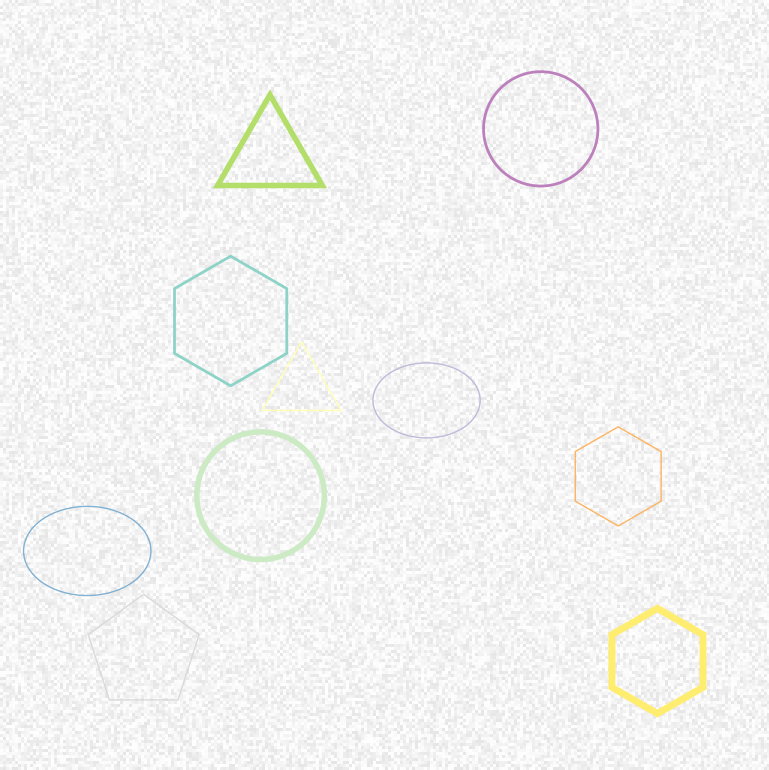[{"shape": "hexagon", "thickness": 1, "radius": 0.42, "center": [0.3, 0.583]}, {"shape": "triangle", "thickness": 0.5, "radius": 0.3, "center": [0.392, 0.497]}, {"shape": "oval", "thickness": 0.5, "radius": 0.35, "center": [0.554, 0.48]}, {"shape": "oval", "thickness": 0.5, "radius": 0.41, "center": [0.113, 0.284]}, {"shape": "hexagon", "thickness": 0.5, "radius": 0.32, "center": [0.803, 0.381]}, {"shape": "triangle", "thickness": 2, "radius": 0.39, "center": [0.351, 0.798]}, {"shape": "pentagon", "thickness": 0.5, "radius": 0.38, "center": [0.187, 0.152]}, {"shape": "circle", "thickness": 1, "radius": 0.37, "center": [0.702, 0.833]}, {"shape": "circle", "thickness": 2, "radius": 0.41, "center": [0.338, 0.356]}, {"shape": "hexagon", "thickness": 2.5, "radius": 0.34, "center": [0.854, 0.142]}]